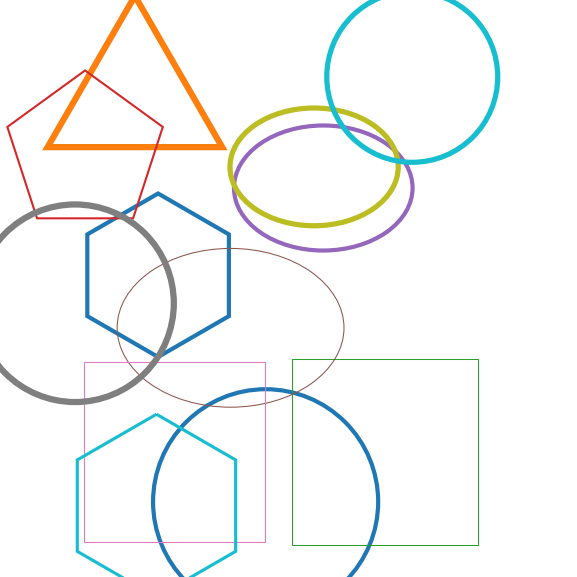[{"shape": "circle", "thickness": 2, "radius": 0.97, "center": [0.46, 0.13]}, {"shape": "hexagon", "thickness": 2, "radius": 0.71, "center": [0.274, 0.523]}, {"shape": "triangle", "thickness": 3, "radius": 0.87, "center": [0.234, 0.832]}, {"shape": "square", "thickness": 0.5, "radius": 0.81, "center": [0.667, 0.216]}, {"shape": "pentagon", "thickness": 1, "radius": 0.71, "center": [0.147, 0.736]}, {"shape": "oval", "thickness": 2, "radius": 0.77, "center": [0.56, 0.674]}, {"shape": "oval", "thickness": 0.5, "radius": 0.98, "center": [0.399, 0.431]}, {"shape": "square", "thickness": 0.5, "radius": 0.78, "center": [0.302, 0.216]}, {"shape": "circle", "thickness": 3, "radius": 0.86, "center": [0.13, 0.474]}, {"shape": "oval", "thickness": 2.5, "radius": 0.73, "center": [0.544, 0.71]}, {"shape": "circle", "thickness": 2.5, "radius": 0.74, "center": [0.714, 0.866]}, {"shape": "hexagon", "thickness": 1.5, "radius": 0.79, "center": [0.271, 0.124]}]